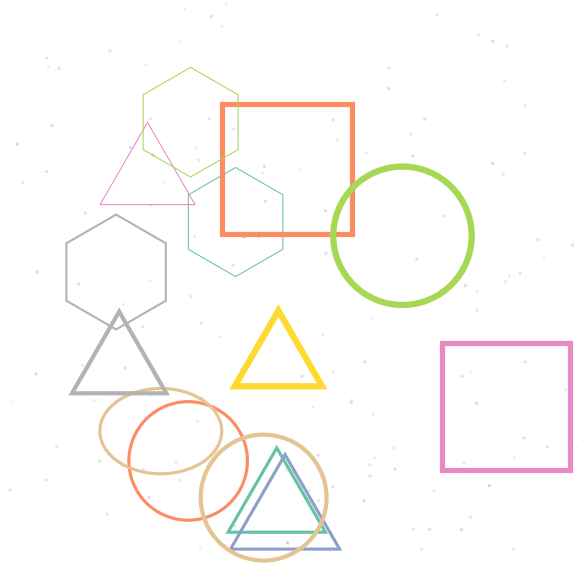[{"shape": "triangle", "thickness": 1.5, "radius": 0.49, "center": [0.479, 0.126]}, {"shape": "hexagon", "thickness": 0.5, "radius": 0.47, "center": [0.408, 0.615]}, {"shape": "square", "thickness": 2.5, "radius": 0.56, "center": [0.496, 0.706]}, {"shape": "circle", "thickness": 1.5, "radius": 0.51, "center": [0.326, 0.201]}, {"shape": "triangle", "thickness": 1.5, "radius": 0.55, "center": [0.494, 0.103]}, {"shape": "square", "thickness": 2.5, "radius": 0.55, "center": [0.876, 0.296]}, {"shape": "triangle", "thickness": 0.5, "radius": 0.47, "center": [0.256, 0.692]}, {"shape": "hexagon", "thickness": 0.5, "radius": 0.47, "center": [0.33, 0.788]}, {"shape": "circle", "thickness": 3, "radius": 0.6, "center": [0.697, 0.591]}, {"shape": "triangle", "thickness": 3, "radius": 0.44, "center": [0.482, 0.374]}, {"shape": "oval", "thickness": 1.5, "radius": 0.53, "center": [0.278, 0.253]}, {"shape": "circle", "thickness": 2, "radius": 0.54, "center": [0.456, 0.138]}, {"shape": "hexagon", "thickness": 1, "radius": 0.5, "center": [0.201, 0.528]}, {"shape": "triangle", "thickness": 2, "radius": 0.47, "center": [0.206, 0.365]}]